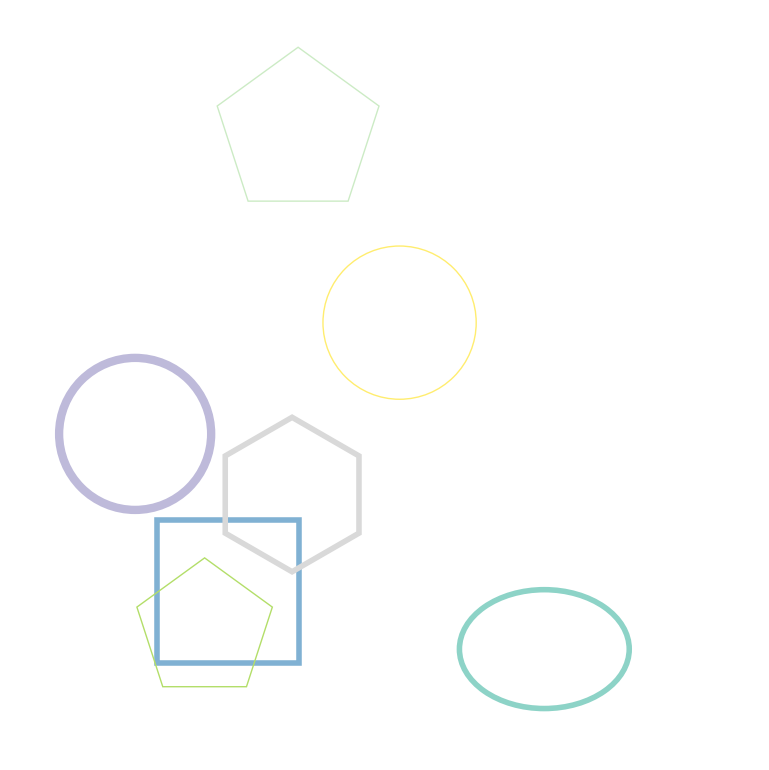[{"shape": "oval", "thickness": 2, "radius": 0.55, "center": [0.707, 0.157]}, {"shape": "circle", "thickness": 3, "radius": 0.49, "center": [0.175, 0.436]}, {"shape": "square", "thickness": 2, "radius": 0.46, "center": [0.296, 0.232]}, {"shape": "pentagon", "thickness": 0.5, "radius": 0.46, "center": [0.266, 0.183]}, {"shape": "hexagon", "thickness": 2, "radius": 0.5, "center": [0.379, 0.358]}, {"shape": "pentagon", "thickness": 0.5, "radius": 0.55, "center": [0.387, 0.828]}, {"shape": "circle", "thickness": 0.5, "radius": 0.5, "center": [0.519, 0.581]}]